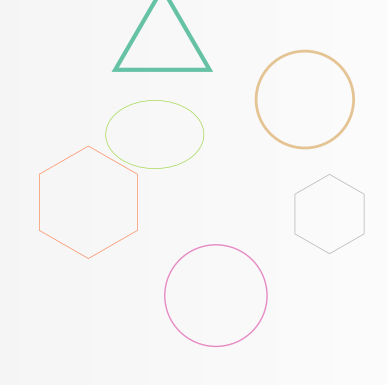[{"shape": "triangle", "thickness": 3, "radius": 0.7, "center": [0.419, 0.889]}, {"shape": "hexagon", "thickness": 0.5, "radius": 0.73, "center": [0.228, 0.475]}, {"shape": "circle", "thickness": 1, "radius": 0.66, "center": [0.557, 0.232]}, {"shape": "oval", "thickness": 0.5, "radius": 0.63, "center": [0.399, 0.651]}, {"shape": "circle", "thickness": 2, "radius": 0.63, "center": [0.787, 0.741]}, {"shape": "hexagon", "thickness": 0.5, "radius": 0.52, "center": [0.85, 0.444]}]